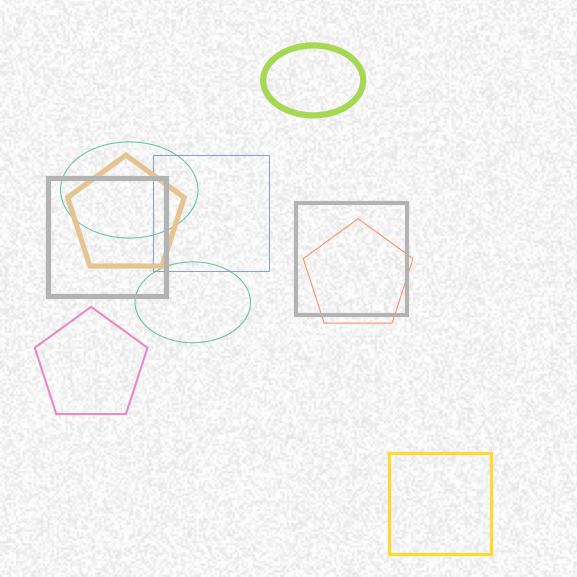[{"shape": "oval", "thickness": 0.5, "radius": 0.5, "center": [0.334, 0.476]}, {"shape": "oval", "thickness": 0.5, "radius": 0.6, "center": [0.224, 0.67]}, {"shape": "pentagon", "thickness": 0.5, "radius": 0.5, "center": [0.62, 0.52]}, {"shape": "square", "thickness": 0.5, "radius": 0.5, "center": [0.365, 0.631]}, {"shape": "pentagon", "thickness": 1, "radius": 0.51, "center": [0.158, 0.365]}, {"shape": "oval", "thickness": 3, "radius": 0.43, "center": [0.542, 0.86]}, {"shape": "square", "thickness": 1.5, "radius": 0.44, "center": [0.762, 0.127]}, {"shape": "pentagon", "thickness": 2.5, "radius": 0.53, "center": [0.218, 0.624]}, {"shape": "square", "thickness": 2.5, "radius": 0.51, "center": [0.185, 0.589]}, {"shape": "square", "thickness": 2, "radius": 0.48, "center": [0.608, 0.551]}]